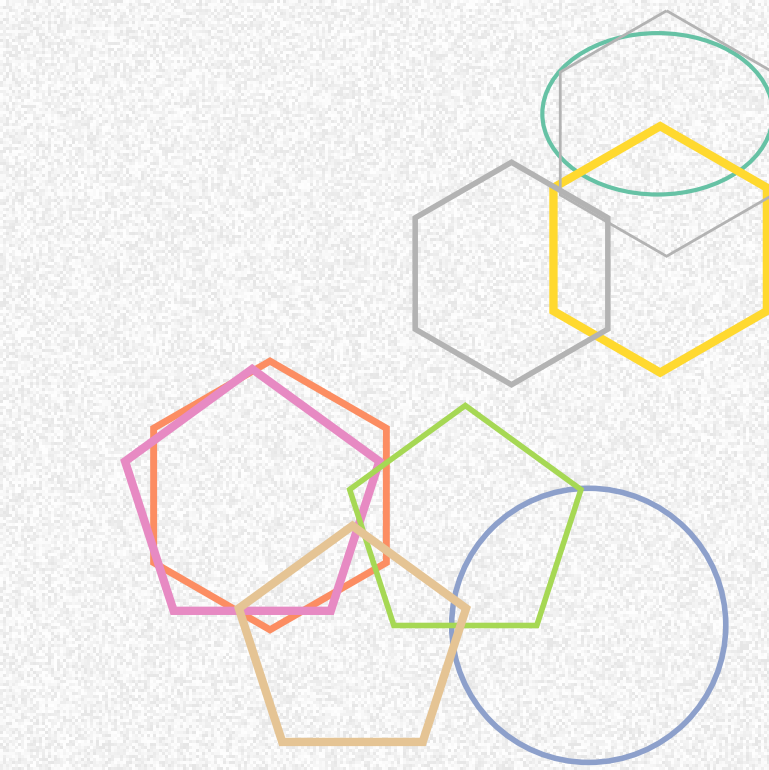[{"shape": "oval", "thickness": 1.5, "radius": 0.75, "center": [0.854, 0.852]}, {"shape": "hexagon", "thickness": 2.5, "radius": 0.87, "center": [0.351, 0.357]}, {"shape": "circle", "thickness": 2, "radius": 0.89, "center": [0.765, 0.188]}, {"shape": "pentagon", "thickness": 3, "radius": 0.87, "center": [0.328, 0.347]}, {"shape": "pentagon", "thickness": 2, "radius": 0.79, "center": [0.604, 0.315]}, {"shape": "hexagon", "thickness": 3, "radius": 0.8, "center": [0.857, 0.676]}, {"shape": "pentagon", "thickness": 3, "radius": 0.78, "center": [0.458, 0.162]}, {"shape": "hexagon", "thickness": 2, "radius": 0.72, "center": [0.664, 0.645]}, {"shape": "hexagon", "thickness": 1, "radius": 0.8, "center": [0.866, 0.827]}]